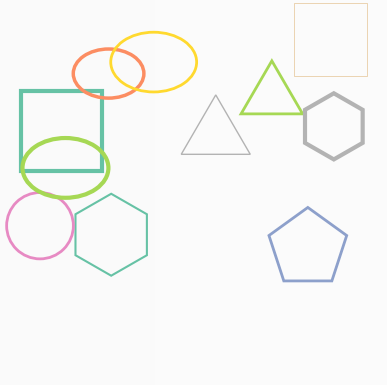[{"shape": "hexagon", "thickness": 1.5, "radius": 0.53, "center": [0.287, 0.39]}, {"shape": "square", "thickness": 3, "radius": 0.52, "center": [0.158, 0.659]}, {"shape": "oval", "thickness": 2.5, "radius": 0.46, "center": [0.28, 0.809]}, {"shape": "pentagon", "thickness": 2, "radius": 0.53, "center": [0.794, 0.356]}, {"shape": "circle", "thickness": 2, "radius": 0.43, "center": [0.103, 0.414]}, {"shape": "oval", "thickness": 3, "radius": 0.55, "center": [0.169, 0.564]}, {"shape": "triangle", "thickness": 2, "radius": 0.46, "center": [0.702, 0.75]}, {"shape": "oval", "thickness": 2, "radius": 0.55, "center": [0.397, 0.839]}, {"shape": "square", "thickness": 0.5, "radius": 0.47, "center": [0.853, 0.899]}, {"shape": "hexagon", "thickness": 3, "radius": 0.43, "center": [0.862, 0.672]}, {"shape": "triangle", "thickness": 1, "radius": 0.51, "center": [0.557, 0.651]}]